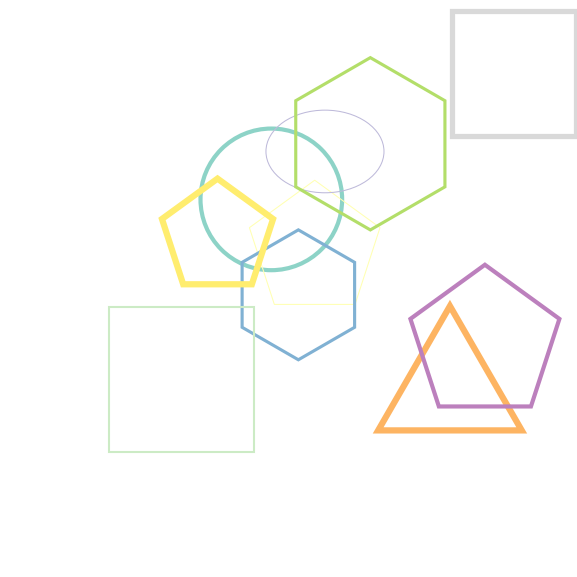[{"shape": "circle", "thickness": 2, "radius": 0.61, "center": [0.47, 0.654]}, {"shape": "pentagon", "thickness": 0.5, "radius": 0.59, "center": [0.545, 0.568]}, {"shape": "oval", "thickness": 0.5, "radius": 0.51, "center": [0.563, 0.737]}, {"shape": "hexagon", "thickness": 1.5, "radius": 0.56, "center": [0.517, 0.489]}, {"shape": "triangle", "thickness": 3, "radius": 0.72, "center": [0.779, 0.326]}, {"shape": "hexagon", "thickness": 1.5, "radius": 0.75, "center": [0.641, 0.75]}, {"shape": "square", "thickness": 2.5, "radius": 0.54, "center": [0.89, 0.872]}, {"shape": "pentagon", "thickness": 2, "radius": 0.68, "center": [0.84, 0.405]}, {"shape": "square", "thickness": 1, "radius": 0.63, "center": [0.314, 0.342]}, {"shape": "pentagon", "thickness": 3, "radius": 0.51, "center": [0.377, 0.589]}]